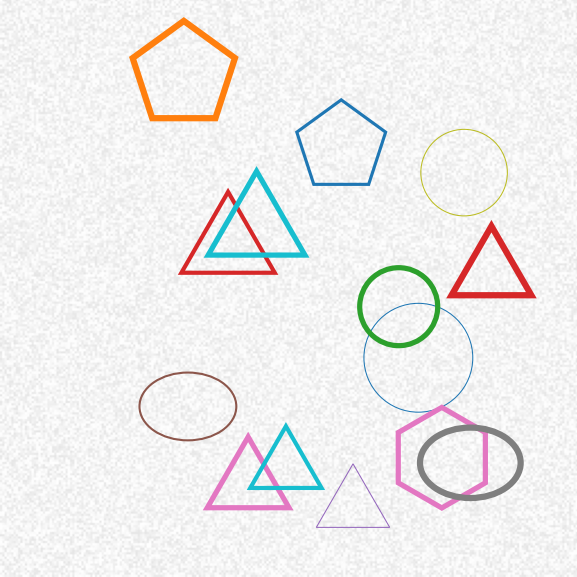[{"shape": "circle", "thickness": 0.5, "radius": 0.47, "center": [0.724, 0.38]}, {"shape": "pentagon", "thickness": 1.5, "radius": 0.4, "center": [0.591, 0.745]}, {"shape": "pentagon", "thickness": 3, "radius": 0.47, "center": [0.318, 0.87]}, {"shape": "circle", "thickness": 2.5, "radius": 0.34, "center": [0.69, 0.468]}, {"shape": "triangle", "thickness": 2, "radius": 0.47, "center": [0.395, 0.574]}, {"shape": "triangle", "thickness": 3, "radius": 0.4, "center": [0.851, 0.528]}, {"shape": "triangle", "thickness": 0.5, "radius": 0.37, "center": [0.611, 0.123]}, {"shape": "oval", "thickness": 1, "radius": 0.42, "center": [0.325, 0.295]}, {"shape": "triangle", "thickness": 2.5, "radius": 0.41, "center": [0.43, 0.161]}, {"shape": "hexagon", "thickness": 2.5, "radius": 0.44, "center": [0.765, 0.207]}, {"shape": "oval", "thickness": 3, "radius": 0.44, "center": [0.814, 0.198]}, {"shape": "circle", "thickness": 0.5, "radius": 0.37, "center": [0.804, 0.7]}, {"shape": "triangle", "thickness": 2, "radius": 0.36, "center": [0.495, 0.19]}, {"shape": "triangle", "thickness": 2.5, "radius": 0.48, "center": [0.444, 0.606]}]